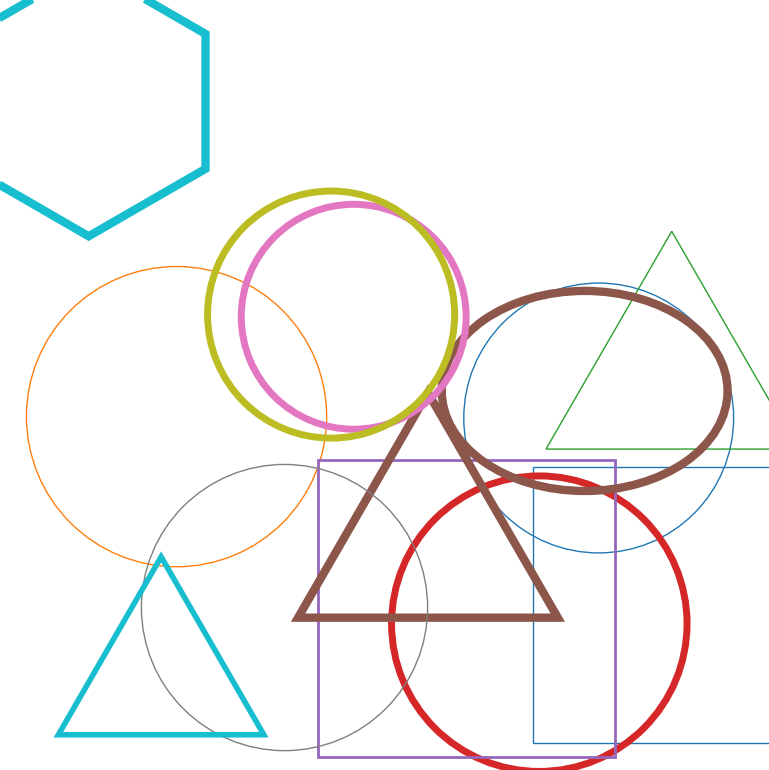[{"shape": "circle", "thickness": 0.5, "radius": 0.88, "center": [0.778, 0.457]}, {"shape": "square", "thickness": 0.5, "radius": 0.9, "center": [0.872, 0.214]}, {"shape": "circle", "thickness": 0.5, "radius": 0.97, "center": [0.229, 0.459]}, {"shape": "triangle", "thickness": 0.5, "radius": 0.94, "center": [0.872, 0.511]}, {"shape": "circle", "thickness": 2.5, "radius": 0.96, "center": [0.7, 0.19]}, {"shape": "square", "thickness": 1, "radius": 0.97, "center": [0.606, 0.21]}, {"shape": "triangle", "thickness": 3, "radius": 0.97, "center": [0.556, 0.295]}, {"shape": "oval", "thickness": 3, "radius": 0.93, "center": [0.759, 0.492]}, {"shape": "circle", "thickness": 2.5, "radius": 0.73, "center": [0.459, 0.589]}, {"shape": "circle", "thickness": 0.5, "radius": 0.93, "center": [0.369, 0.211]}, {"shape": "circle", "thickness": 2.5, "radius": 0.8, "center": [0.43, 0.591]}, {"shape": "hexagon", "thickness": 3, "radius": 0.88, "center": [0.115, 0.868]}, {"shape": "triangle", "thickness": 2, "radius": 0.77, "center": [0.209, 0.123]}]